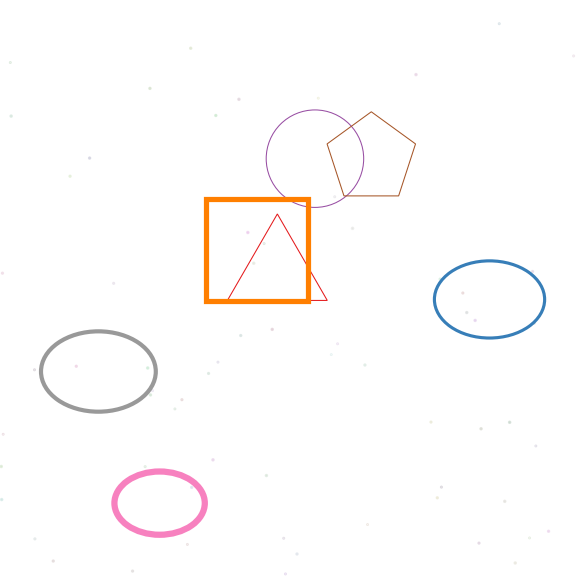[{"shape": "triangle", "thickness": 0.5, "radius": 0.5, "center": [0.48, 0.529]}, {"shape": "oval", "thickness": 1.5, "radius": 0.48, "center": [0.848, 0.481]}, {"shape": "circle", "thickness": 0.5, "radius": 0.42, "center": [0.545, 0.724]}, {"shape": "square", "thickness": 2.5, "radius": 0.44, "center": [0.444, 0.566]}, {"shape": "pentagon", "thickness": 0.5, "radius": 0.4, "center": [0.643, 0.725]}, {"shape": "oval", "thickness": 3, "radius": 0.39, "center": [0.276, 0.128]}, {"shape": "oval", "thickness": 2, "radius": 0.5, "center": [0.17, 0.356]}]